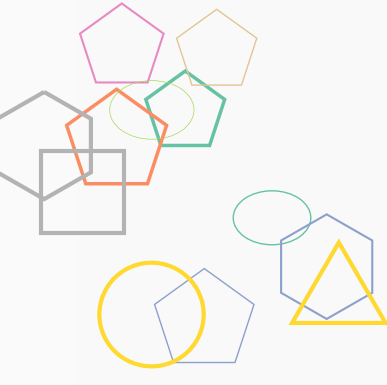[{"shape": "oval", "thickness": 1, "radius": 0.5, "center": [0.702, 0.434]}, {"shape": "pentagon", "thickness": 2.5, "radius": 0.53, "center": [0.478, 0.709]}, {"shape": "pentagon", "thickness": 2.5, "radius": 0.68, "center": [0.301, 0.632]}, {"shape": "hexagon", "thickness": 1.5, "radius": 0.68, "center": [0.843, 0.307]}, {"shape": "pentagon", "thickness": 1, "radius": 0.67, "center": [0.527, 0.168]}, {"shape": "pentagon", "thickness": 1.5, "radius": 0.57, "center": [0.314, 0.878]}, {"shape": "oval", "thickness": 0.5, "radius": 0.54, "center": [0.392, 0.714]}, {"shape": "circle", "thickness": 3, "radius": 0.67, "center": [0.391, 0.183]}, {"shape": "triangle", "thickness": 3, "radius": 0.7, "center": [0.874, 0.231]}, {"shape": "pentagon", "thickness": 1, "radius": 0.54, "center": [0.559, 0.867]}, {"shape": "hexagon", "thickness": 3, "radius": 0.7, "center": [0.114, 0.622]}, {"shape": "square", "thickness": 3, "radius": 0.54, "center": [0.214, 0.502]}]